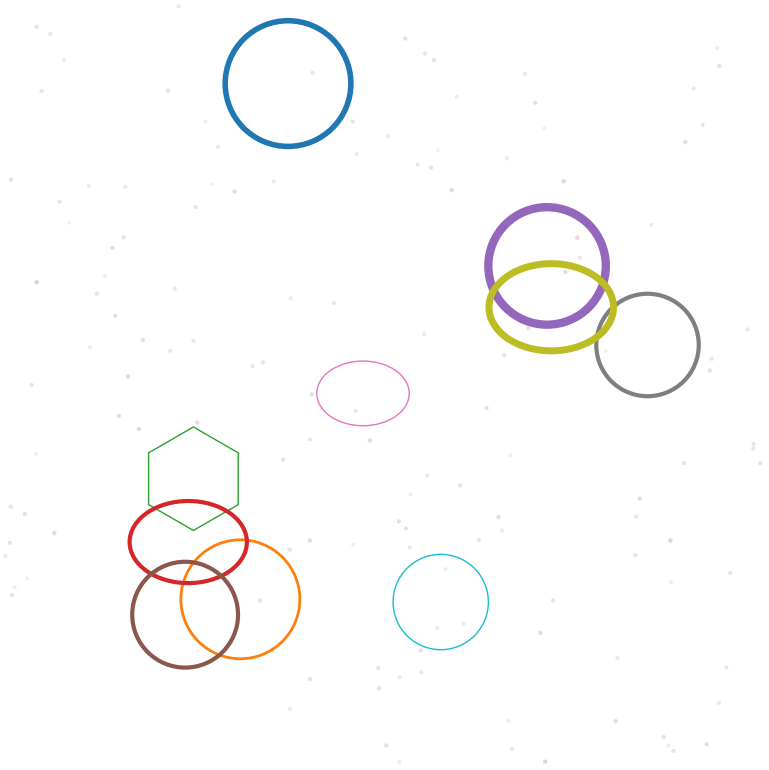[{"shape": "circle", "thickness": 2, "radius": 0.41, "center": [0.374, 0.891]}, {"shape": "circle", "thickness": 1, "radius": 0.39, "center": [0.312, 0.222]}, {"shape": "hexagon", "thickness": 0.5, "radius": 0.34, "center": [0.251, 0.378]}, {"shape": "oval", "thickness": 1.5, "radius": 0.38, "center": [0.244, 0.296]}, {"shape": "circle", "thickness": 3, "radius": 0.38, "center": [0.71, 0.655]}, {"shape": "circle", "thickness": 1.5, "radius": 0.34, "center": [0.24, 0.202]}, {"shape": "oval", "thickness": 0.5, "radius": 0.3, "center": [0.471, 0.489]}, {"shape": "circle", "thickness": 1.5, "radius": 0.33, "center": [0.841, 0.552]}, {"shape": "oval", "thickness": 2.5, "radius": 0.4, "center": [0.716, 0.601]}, {"shape": "circle", "thickness": 0.5, "radius": 0.31, "center": [0.572, 0.218]}]